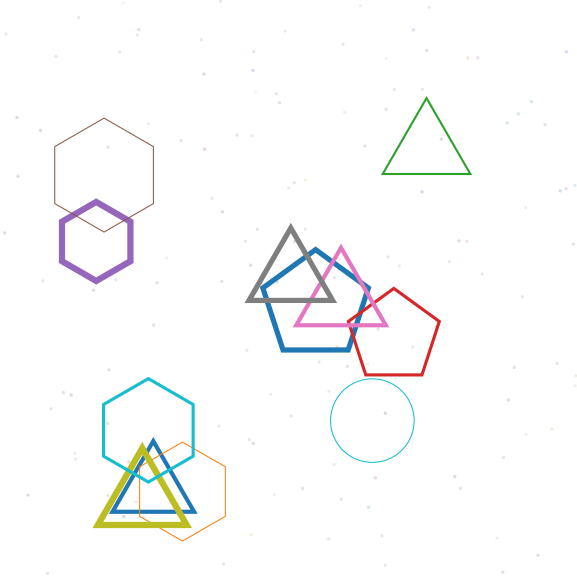[{"shape": "pentagon", "thickness": 2.5, "radius": 0.48, "center": [0.547, 0.471]}, {"shape": "triangle", "thickness": 2, "radius": 0.41, "center": [0.265, 0.154]}, {"shape": "hexagon", "thickness": 0.5, "radius": 0.43, "center": [0.316, 0.148]}, {"shape": "triangle", "thickness": 1, "radius": 0.44, "center": [0.739, 0.742]}, {"shape": "pentagon", "thickness": 1.5, "radius": 0.41, "center": [0.682, 0.417]}, {"shape": "hexagon", "thickness": 3, "radius": 0.34, "center": [0.167, 0.581]}, {"shape": "hexagon", "thickness": 0.5, "radius": 0.49, "center": [0.18, 0.696]}, {"shape": "triangle", "thickness": 2, "radius": 0.45, "center": [0.591, 0.481]}, {"shape": "triangle", "thickness": 2.5, "radius": 0.42, "center": [0.504, 0.521]}, {"shape": "triangle", "thickness": 3, "radius": 0.44, "center": [0.246, 0.134]}, {"shape": "circle", "thickness": 0.5, "radius": 0.36, "center": [0.645, 0.271]}, {"shape": "hexagon", "thickness": 1.5, "radius": 0.45, "center": [0.257, 0.254]}]